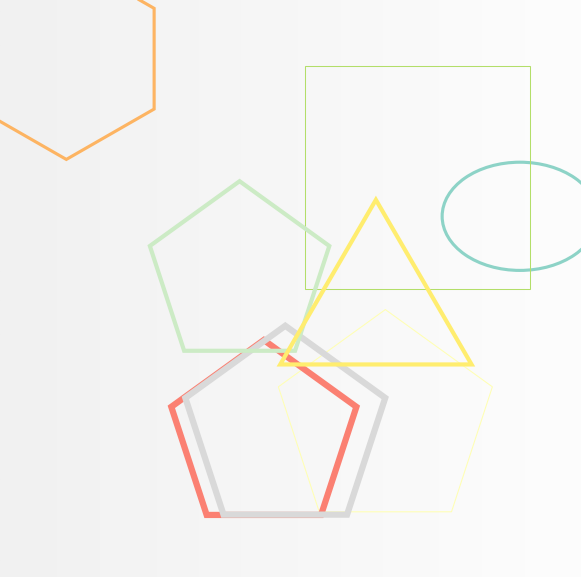[{"shape": "oval", "thickness": 1.5, "radius": 0.67, "center": [0.895, 0.625]}, {"shape": "pentagon", "thickness": 0.5, "radius": 0.97, "center": [0.663, 0.27]}, {"shape": "pentagon", "thickness": 3, "radius": 0.84, "center": [0.454, 0.243]}, {"shape": "hexagon", "thickness": 1.5, "radius": 0.87, "center": [0.114, 0.897]}, {"shape": "square", "thickness": 0.5, "radius": 0.97, "center": [0.718, 0.692]}, {"shape": "pentagon", "thickness": 3, "radius": 0.9, "center": [0.491, 0.254]}, {"shape": "pentagon", "thickness": 2, "radius": 0.81, "center": [0.412, 0.523]}, {"shape": "triangle", "thickness": 2, "radius": 0.95, "center": [0.647, 0.463]}]